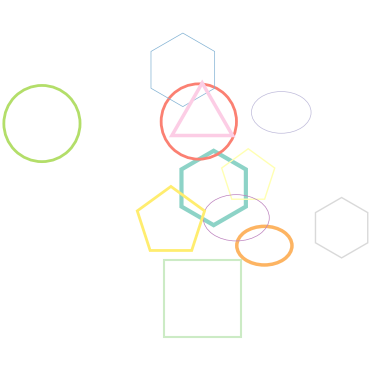[{"shape": "hexagon", "thickness": 3, "radius": 0.48, "center": [0.555, 0.512]}, {"shape": "pentagon", "thickness": 1, "radius": 0.36, "center": [0.645, 0.541]}, {"shape": "oval", "thickness": 0.5, "radius": 0.39, "center": [0.731, 0.708]}, {"shape": "circle", "thickness": 2, "radius": 0.49, "center": [0.516, 0.684]}, {"shape": "hexagon", "thickness": 0.5, "radius": 0.48, "center": [0.475, 0.819]}, {"shape": "oval", "thickness": 2.5, "radius": 0.36, "center": [0.687, 0.362]}, {"shape": "circle", "thickness": 2, "radius": 0.49, "center": [0.109, 0.679]}, {"shape": "triangle", "thickness": 2.5, "radius": 0.45, "center": [0.525, 0.694]}, {"shape": "hexagon", "thickness": 1, "radius": 0.39, "center": [0.887, 0.409]}, {"shape": "oval", "thickness": 0.5, "radius": 0.43, "center": [0.614, 0.434]}, {"shape": "square", "thickness": 1.5, "radius": 0.5, "center": [0.527, 0.224]}, {"shape": "pentagon", "thickness": 2, "radius": 0.46, "center": [0.444, 0.424]}]